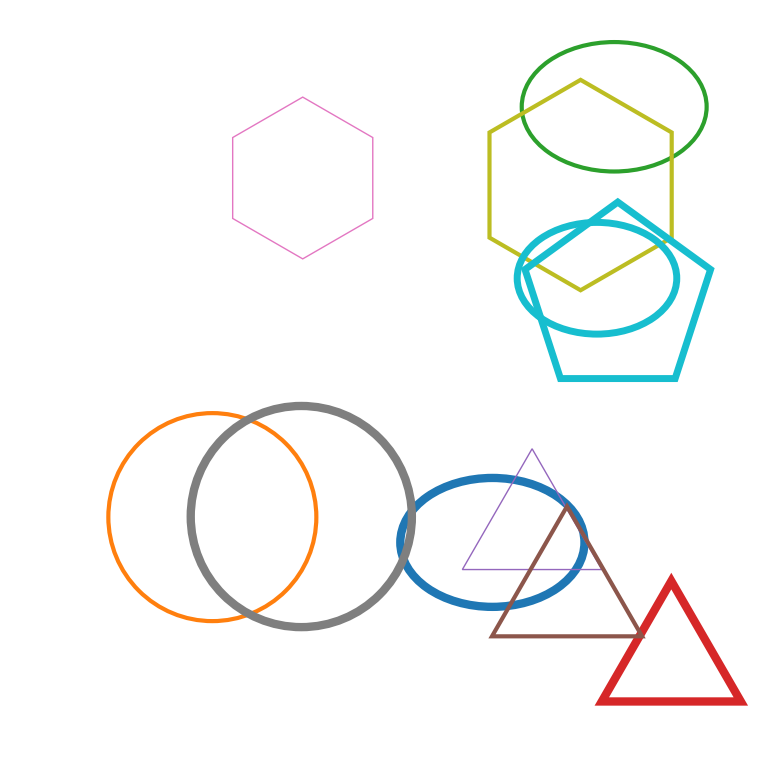[{"shape": "oval", "thickness": 3, "radius": 0.6, "center": [0.639, 0.296]}, {"shape": "circle", "thickness": 1.5, "radius": 0.68, "center": [0.276, 0.328]}, {"shape": "oval", "thickness": 1.5, "radius": 0.6, "center": [0.798, 0.861]}, {"shape": "triangle", "thickness": 3, "radius": 0.52, "center": [0.872, 0.141]}, {"shape": "triangle", "thickness": 0.5, "radius": 0.52, "center": [0.691, 0.313]}, {"shape": "triangle", "thickness": 1.5, "radius": 0.56, "center": [0.736, 0.23]}, {"shape": "hexagon", "thickness": 0.5, "radius": 0.53, "center": [0.393, 0.769]}, {"shape": "circle", "thickness": 3, "radius": 0.72, "center": [0.391, 0.329]}, {"shape": "hexagon", "thickness": 1.5, "radius": 0.68, "center": [0.754, 0.76]}, {"shape": "oval", "thickness": 2.5, "radius": 0.52, "center": [0.775, 0.639]}, {"shape": "pentagon", "thickness": 2.5, "radius": 0.63, "center": [0.802, 0.611]}]